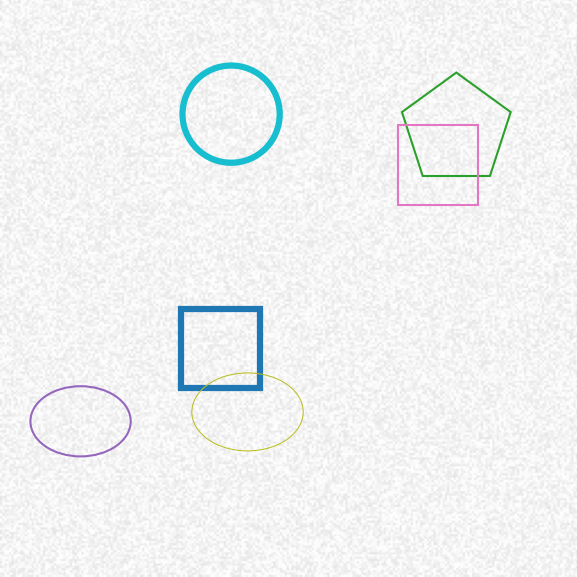[{"shape": "square", "thickness": 3, "radius": 0.34, "center": [0.382, 0.396]}, {"shape": "pentagon", "thickness": 1, "radius": 0.49, "center": [0.79, 0.774]}, {"shape": "oval", "thickness": 1, "radius": 0.43, "center": [0.14, 0.27]}, {"shape": "square", "thickness": 1, "radius": 0.34, "center": [0.759, 0.713]}, {"shape": "oval", "thickness": 0.5, "radius": 0.48, "center": [0.429, 0.286]}, {"shape": "circle", "thickness": 3, "radius": 0.42, "center": [0.4, 0.801]}]